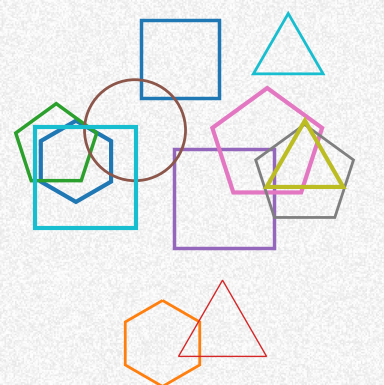[{"shape": "hexagon", "thickness": 3, "radius": 0.53, "center": [0.197, 0.581]}, {"shape": "square", "thickness": 2.5, "radius": 0.51, "center": [0.468, 0.847]}, {"shape": "hexagon", "thickness": 2, "radius": 0.56, "center": [0.422, 0.108]}, {"shape": "pentagon", "thickness": 2.5, "radius": 0.55, "center": [0.146, 0.62]}, {"shape": "triangle", "thickness": 1, "radius": 0.66, "center": [0.578, 0.14]}, {"shape": "square", "thickness": 2.5, "radius": 0.65, "center": [0.583, 0.485]}, {"shape": "circle", "thickness": 2, "radius": 0.66, "center": [0.351, 0.662]}, {"shape": "pentagon", "thickness": 3, "radius": 0.75, "center": [0.694, 0.621]}, {"shape": "pentagon", "thickness": 2, "radius": 0.67, "center": [0.791, 0.543]}, {"shape": "triangle", "thickness": 3, "radius": 0.57, "center": [0.792, 0.572]}, {"shape": "square", "thickness": 3, "radius": 0.66, "center": [0.223, 0.54]}, {"shape": "triangle", "thickness": 2, "radius": 0.52, "center": [0.749, 0.86]}]